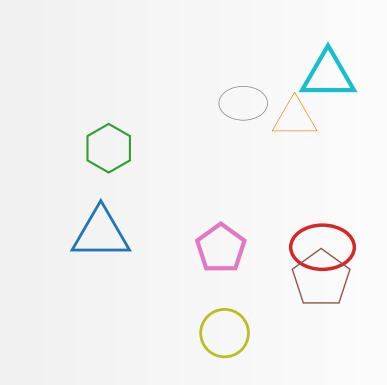[{"shape": "triangle", "thickness": 2, "radius": 0.43, "center": [0.26, 0.393]}, {"shape": "triangle", "thickness": 0.5, "radius": 0.34, "center": [0.76, 0.694]}, {"shape": "hexagon", "thickness": 1.5, "radius": 0.32, "center": [0.281, 0.615]}, {"shape": "oval", "thickness": 2.5, "radius": 0.41, "center": [0.832, 0.358]}, {"shape": "pentagon", "thickness": 1, "radius": 0.39, "center": [0.829, 0.276]}, {"shape": "pentagon", "thickness": 3, "radius": 0.32, "center": [0.57, 0.355]}, {"shape": "oval", "thickness": 0.5, "radius": 0.31, "center": [0.628, 0.732]}, {"shape": "circle", "thickness": 2, "radius": 0.31, "center": [0.58, 0.135]}, {"shape": "triangle", "thickness": 3, "radius": 0.39, "center": [0.847, 0.805]}]